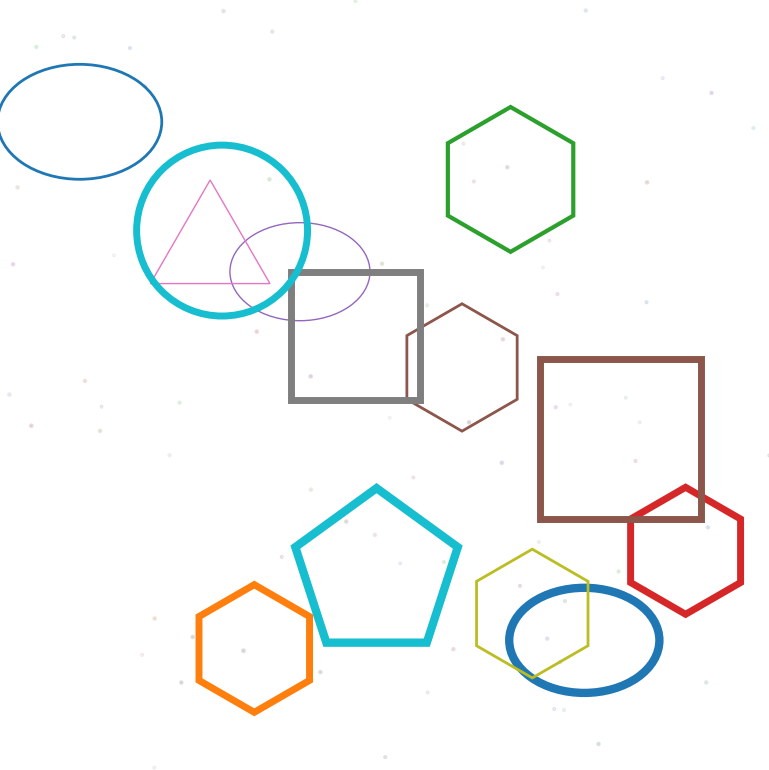[{"shape": "oval", "thickness": 1, "radius": 0.53, "center": [0.103, 0.842]}, {"shape": "oval", "thickness": 3, "radius": 0.49, "center": [0.759, 0.168]}, {"shape": "hexagon", "thickness": 2.5, "radius": 0.41, "center": [0.33, 0.158]}, {"shape": "hexagon", "thickness": 1.5, "radius": 0.47, "center": [0.663, 0.767]}, {"shape": "hexagon", "thickness": 2.5, "radius": 0.41, "center": [0.89, 0.285]}, {"shape": "oval", "thickness": 0.5, "radius": 0.45, "center": [0.39, 0.647]}, {"shape": "square", "thickness": 2.5, "radius": 0.52, "center": [0.806, 0.43]}, {"shape": "hexagon", "thickness": 1, "radius": 0.41, "center": [0.6, 0.523]}, {"shape": "triangle", "thickness": 0.5, "radius": 0.45, "center": [0.273, 0.677]}, {"shape": "square", "thickness": 2.5, "radius": 0.42, "center": [0.461, 0.563]}, {"shape": "hexagon", "thickness": 1, "radius": 0.42, "center": [0.691, 0.203]}, {"shape": "pentagon", "thickness": 3, "radius": 0.55, "center": [0.489, 0.255]}, {"shape": "circle", "thickness": 2.5, "radius": 0.55, "center": [0.288, 0.701]}]